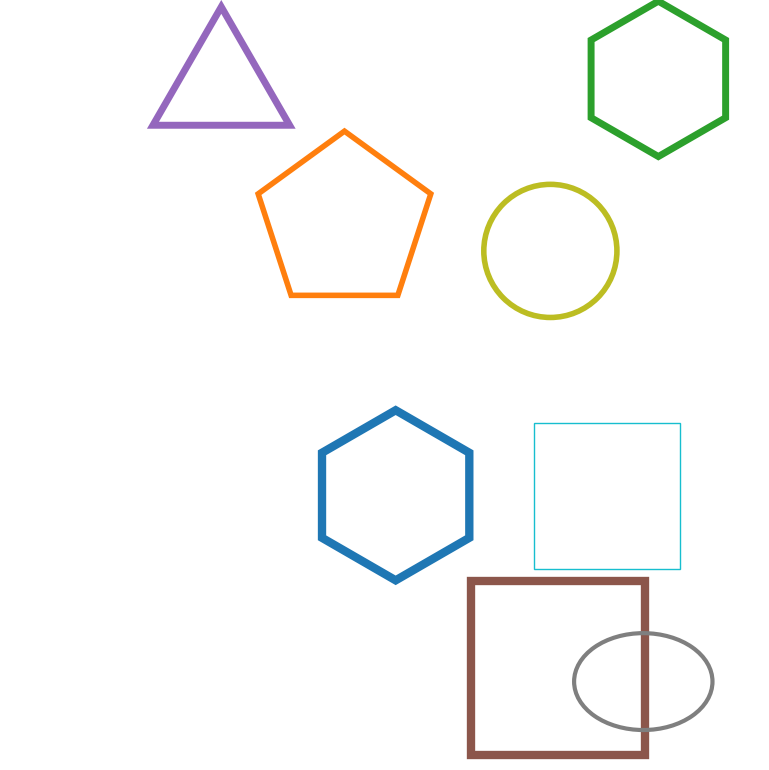[{"shape": "hexagon", "thickness": 3, "radius": 0.55, "center": [0.514, 0.357]}, {"shape": "pentagon", "thickness": 2, "radius": 0.59, "center": [0.447, 0.712]}, {"shape": "hexagon", "thickness": 2.5, "radius": 0.5, "center": [0.855, 0.898]}, {"shape": "triangle", "thickness": 2.5, "radius": 0.51, "center": [0.287, 0.889]}, {"shape": "square", "thickness": 3, "radius": 0.56, "center": [0.725, 0.133]}, {"shape": "oval", "thickness": 1.5, "radius": 0.45, "center": [0.835, 0.115]}, {"shape": "circle", "thickness": 2, "radius": 0.43, "center": [0.715, 0.674]}, {"shape": "square", "thickness": 0.5, "radius": 0.47, "center": [0.789, 0.355]}]